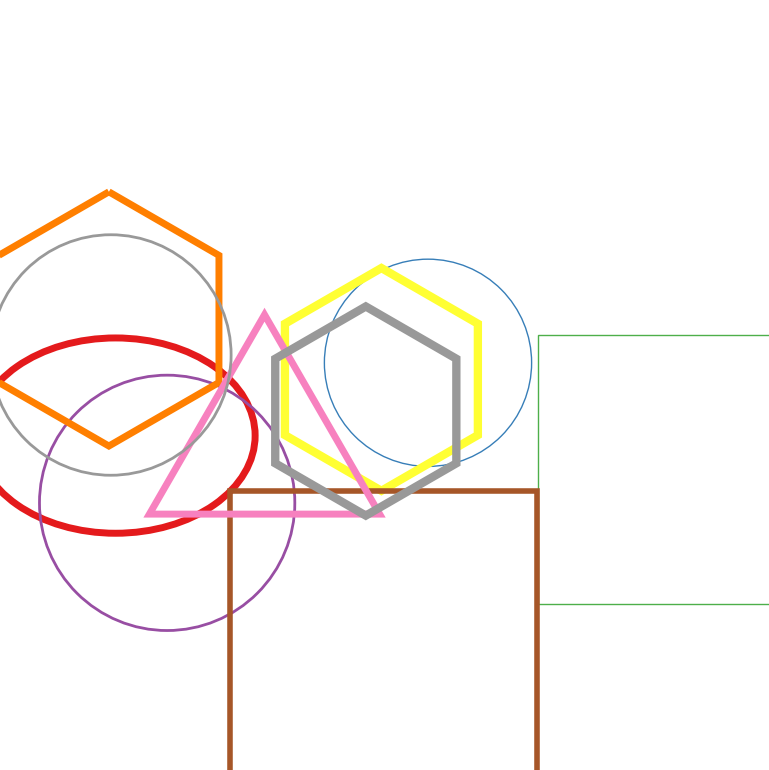[{"shape": "oval", "thickness": 2.5, "radius": 0.91, "center": [0.15, 0.434]}, {"shape": "circle", "thickness": 0.5, "radius": 0.67, "center": [0.556, 0.529]}, {"shape": "square", "thickness": 0.5, "radius": 0.87, "center": [0.873, 0.39]}, {"shape": "circle", "thickness": 1, "radius": 0.83, "center": [0.217, 0.347]}, {"shape": "hexagon", "thickness": 2.5, "radius": 0.83, "center": [0.141, 0.586]}, {"shape": "hexagon", "thickness": 3, "radius": 0.72, "center": [0.495, 0.507]}, {"shape": "square", "thickness": 2, "radius": 1.0, "center": [0.498, 0.163]}, {"shape": "triangle", "thickness": 2.5, "radius": 0.86, "center": [0.344, 0.419]}, {"shape": "hexagon", "thickness": 3, "radius": 0.68, "center": [0.475, 0.466]}, {"shape": "circle", "thickness": 1, "radius": 0.78, "center": [0.144, 0.539]}]